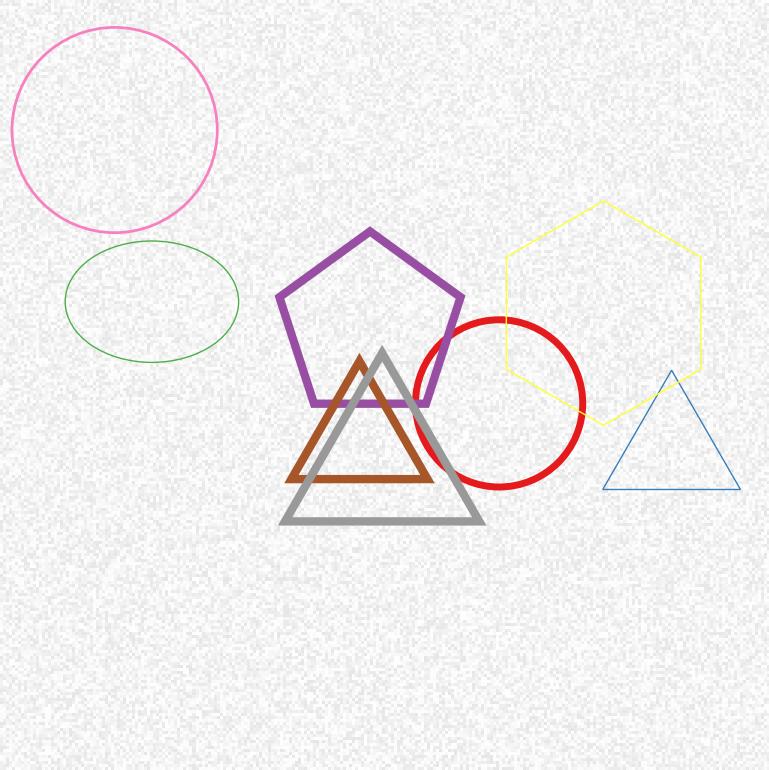[{"shape": "circle", "thickness": 2.5, "radius": 0.54, "center": [0.648, 0.476]}, {"shape": "triangle", "thickness": 0.5, "radius": 0.52, "center": [0.872, 0.416]}, {"shape": "oval", "thickness": 0.5, "radius": 0.56, "center": [0.197, 0.608]}, {"shape": "pentagon", "thickness": 3, "radius": 0.62, "center": [0.481, 0.576]}, {"shape": "hexagon", "thickness": 0.5, "radius": 0.73, "center": [0.784, 0.593]}, {"shape": "triangle", "thickness": 3, "radius": 0.51, "center": [0.467, 0.429]}, {"shape": "circle", "thickness": 1, "radius": 0.67, "center": [0.149, 0.831]}, {"shape": "triangle", "thickness": 3, "radius": 0.73, "center": [0.496, 0.396]}]